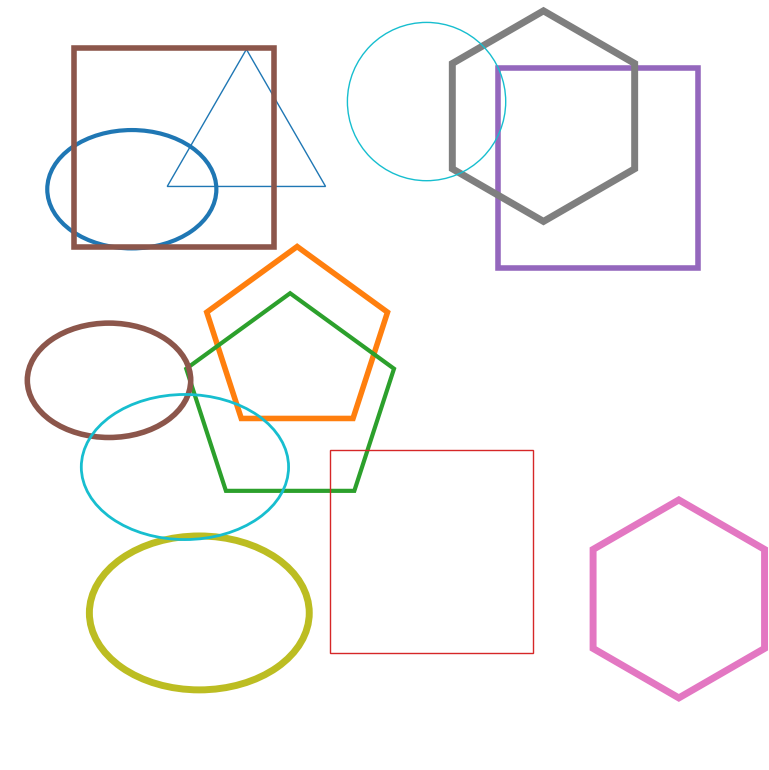[{"shape": "triangle", "thickness": 0.5, "radius": 0.59, "center": [0.32, 0.817]}, {"shape": "oval", "thickness": 1.5, "radius": 0.55, "center": [0.171, 0.754]}, {"shape": "pentagon", "thickness": 2, "radius": 0.62, "center": [0.386, 0.556]}, {"shape": "pentagon", "thickness": 1.5, "radius": 0.71, "center": [0.377, 0.477]}, {"shape": "square", "thickness": 0.5, "radius": 0.66, "center": [0.56, 0.283]}, {"shape": "square", "thickness": 2, "radius": 0.65, "center": [0.777, 0.782]}, {"shape": "oval", "thickness": 2, "radius": 0.53, "center": [0.142, 0.506]}, {"shape": "square", "thickness": 2, "radius": 0.65, "center": [0.226, 0.808]}, {"shape": "hexagon", "thickness": 2.5, "radius": 0.64, "center": [0.882, 0.222]}, {"shape": "hexagon", "thickness": 2.5, "radius": 0.68, "center": [0.706, 0.849]}, {"shape": "oval", "thickness": 2.5, "radius": 0.71, "center": [0.259, 0.204]}, {"shape": "circle", "thickness": 0.5, "radius": 0.51, "center": [0.554, 0.868]}, {"shape": "oval", "thickness": 1, "radius": 0.67, "center": [0.24, 0.393]}]